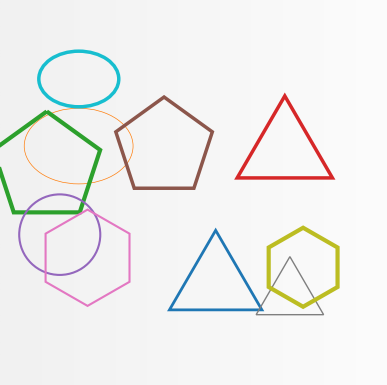[{"shape": "triangle", "thickness": 2, "radius": 0.69, "center": [0.557, 0.264]}, {"shape": "oval", "thickness": 0.5, "radius": 0.7, "center": [0.203, 0.621]}, {"shape": "pentagon", "thickness": 3, "radius": 0.72, "center": [0.121, 0.566]}, {"shape": "triangle", "thickness": 2.5, "radius": 0.71, "center": [0.735, 0.609]}, {"shape": "circle", "thickness": 1.5, "radius": 0.52, "center": [0.154, 0.391]}, {"shape": "pentagon", "thickness": 2.5, "radius": 0.65, "center": [0.423, 0.617]}, {"shape": "hexagon", "thickness": 1.5, "radius": 0.63, "center": [0.226, 0.331]}, {"shape": "triangle", "thickness": 1, "radius": 0.5, "center": [0.748, 0.233]}, {"shape": "hexagon", "thickness": 3, "radius": 0.51, "center": [0.782, 0.306]}, {"shape": "oval", "thickness": 2.5, "radius": 0.52, "center": [0.203, 0.795]}]